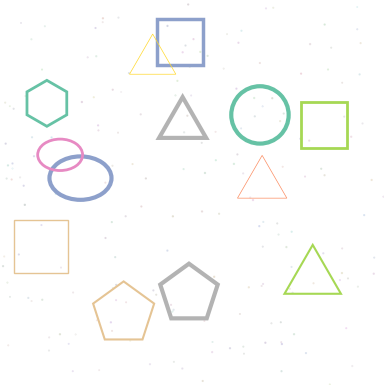[{"shape": "circle", "thickness": 3, "radius": 0.37, "center": [0.675, 0.702]}, {"shape": "hexagon", "thickness": 2, "radius": 0.3, "center": [0.122, 0.732]}, {"shape": "triangle", "thickness": 0.5, "radius": 0.37, "center": [0.681, 0.522]}, {"shape": "square", "thickness": 2.5, "radius": 0.3, "center": [0.467, 0.891]}, {"shape": "oval", "thickness": 3, "radius": 0.4, "center": [0.209, 0.537]}, {"shape": "oval", "thickness": 2, "radius": 0.29, "center": [0.156, 0.598]}, {"shape": "triangle", "thickness": 1.5, "radius": 0.42, "center": [0.812, 0.279]}, {"shape": "square", "thickness": 2, "radius": 0.3, "center": [0.842, 0.675]}, {"shape": "triangle", "thickness": 0.5, "radius": 0.35, "center": [0.397, 0.842]}, {"shape": "pentagon", "thickness": 1.5, "radius": 0.42, "center": [0.321, 0.186]}, {"shape": "square", "thickness": 1, "radius": 0.35, "center": [0.106, 0.36]}, {"shape": "triangle", "thickness": 3, "radius": 0.35, "center": [0.474, 0.677]}, {"shape": "pentagon", "thickness": 3, "radius": 0.39, "center": [0.491, 0.237]}]